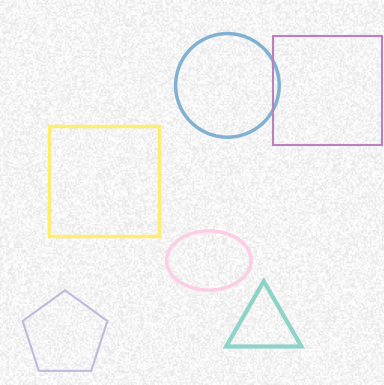[{"shape": "triangle", "thickness": 3, "radius": 0.56, "center": [0.685, 0.156]}, {"shape": "pentagon", "thickness": 1.5, "radius": 0.58, "center": [0.169, 0.13]}, {"shape": "circle", "thickness": 2.5, "radius": 0.67, "center": [0.591, 0.778]}, {"shape": "oval", "thickness": 2.5, "radius": 0.55, "center": [0.543, 0.323]}, {"shape": "square", "thickness": 1.5, "radius": 0.7, "center": [0.851, 0.765]}, {"shape": "square", "thickness": 2.5, "radius": 0.71, "center": [0.269, 0.529]}]